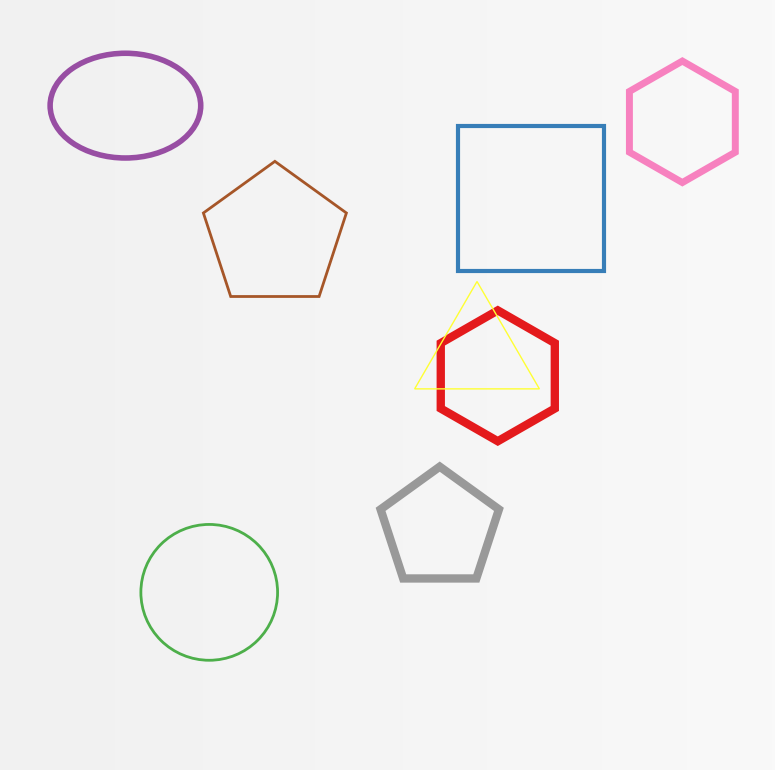[{"shape": "hexagon", "thickness": 3, "radius": 0.42, "center": [0.642, 0.512]}, {"shape": "square", "thickness": 1.5, "radius": 0.47, "center": [0.685, 0.742]}, {"shape": "circle", "thickness": 1, "radius": 0.44, "center": [0.27, 0.231]}, {"shape": "oval", "thickness": 2, "radius": 0.49, "center": [0.162, 0.863]}, {"shape": "triangle", "thickness": 0.5, "radius": 0.46, "center": [0.616, 0.541]}, {"shape": "pentagon", "thickness": 1, "radius": 0.49, "center": [0.355, 0.693]}, {"shape": "hexagon", "thickness": 2.5, "radius": 0.39, "center": [0.88, 0.842]}, {"shape": "pentagon", "thickness": 3, "radius": 0.4, "center": [0.567, 0.314]}]